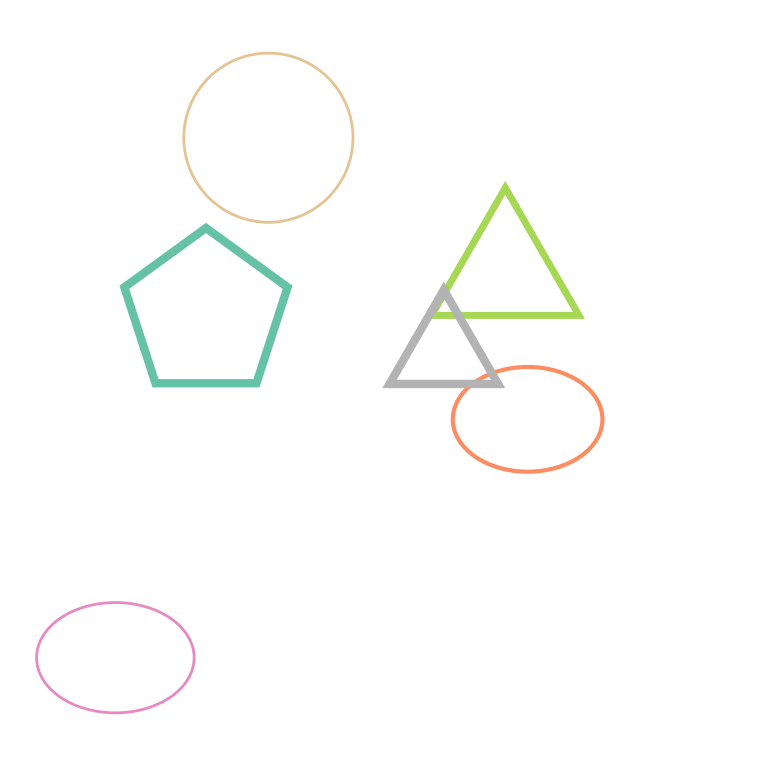[{"shape": "pentagon", "thickness": 3, "radius": 0.56, "center": [0.267, 0.592]}, {"shape": "oval", "thickness": 1.5, "radius": 0.49, "center": [0.685, 0.455]}, {"shape": "oval", "thickness": 1, "radius": 0.51, "center": [0.15, 0.146]}, {"shape": "triangle", "thickness": 2.5, "radius": 0.55, "center": [0.656, 0.646]}, {"shape": "circle", "thickness": 1, "radius": 0.55, "center": [0.349, 0.821]}, {"shape": "triangle", "thickness": 3, "radius": 0.41, "center": [0.576, 0.542]}]